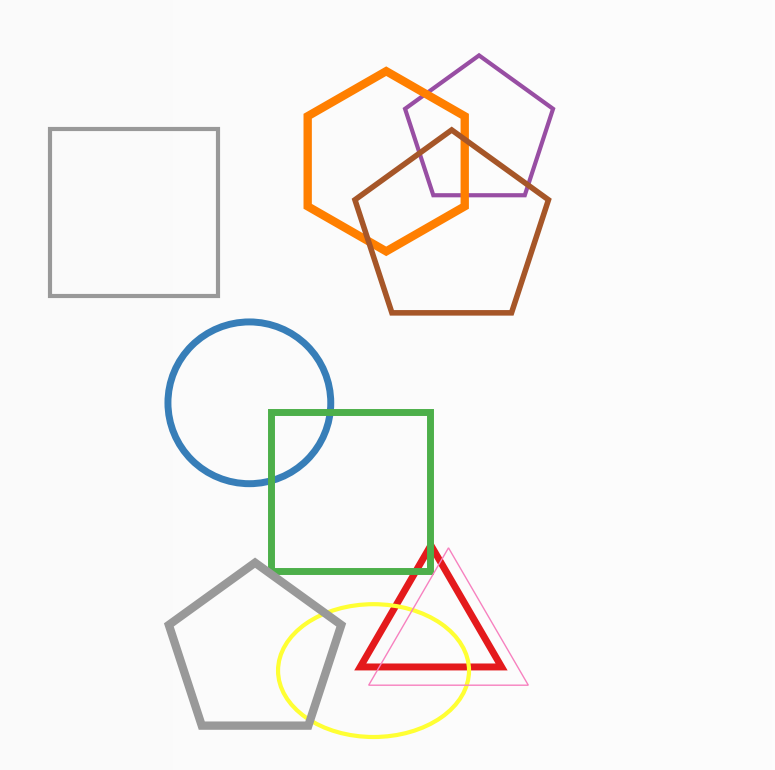[{"shape": "triangle", "thickness": 2.5, "radius": 0.53, "center": [0.556, 0.186]}, {"shape": "circle", "thickness": 2.5, "radius": 0.53, "center": [0.322, 0.477]}, {"shape": "square", "thickness": 2.5, "radius": 0.52, "center": [0.452, 0.361]}, {"shape": "pentagon", "thickness": 1.5, "radius": 0.5, "center": [0.618, 0.828]}, {"shape": "hexagon", "thickness": 3, "radius": 0.58, "center": [0.498, 0.791]}, {"shape": "oval", "thickness": 1.5, "radius": 0.62, "center": [0.482, 0.129]}, {"shape": "pentagon", "thickness": 2, "radius": 0.66, "center": [0.583, 0.7]}, {"shape": "triangle", "thickness": 0.5, "radius": 0.59, "center": [0.579, 0.17]}, {"shape": "square", "thickness": 1.5, "radius": 0.54, "center": [0.172, 0.724]}, {"shape": "pentagon", "thickness": 3, "radius": 0.58, "center": [0.329, 0.152]}]